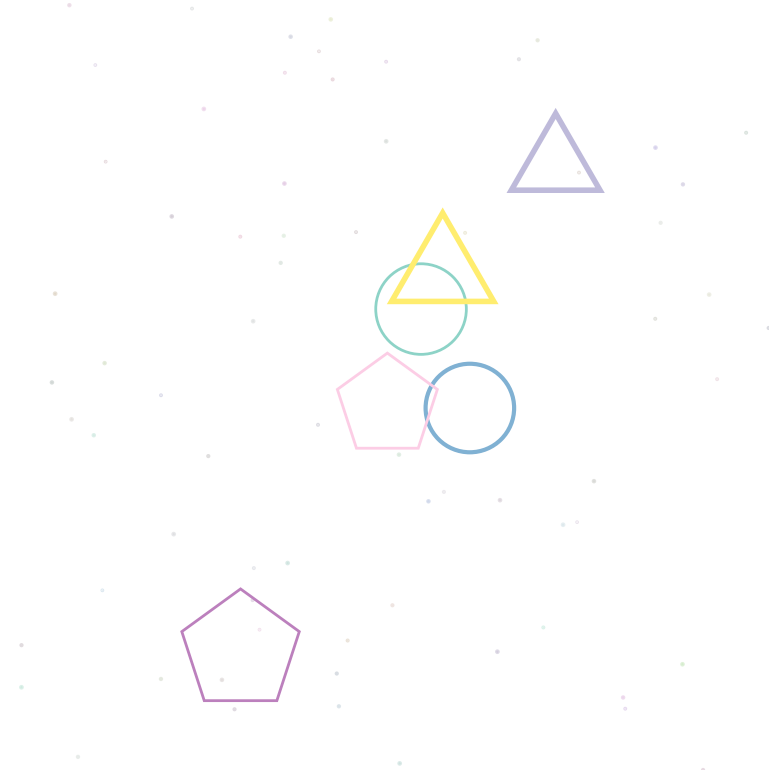[{"shape": "circle", "thickness": 1, "radius": 0.29, "center": [0.547, 0.599]}, {"shape": "triangle", "thickness": 2, "radius": 0.33, "center": [0.722, 0.786]}, {"shape": "circle", "thickness": 1.5, "radius": 0.29, "center": [0.61, 0.47]}, {"shape": "pentagon", "thickness": 1, "radius": 0.34, "center": [0.503, 0.473]}, {"shape": "pentagon", "thickness": 1, "radius": 0.4, "center": [0.312, 0.155]}, {"shape": "triangle", "thickness": 2, "radius": 0.38, "center": [0.575, 0.647]}]